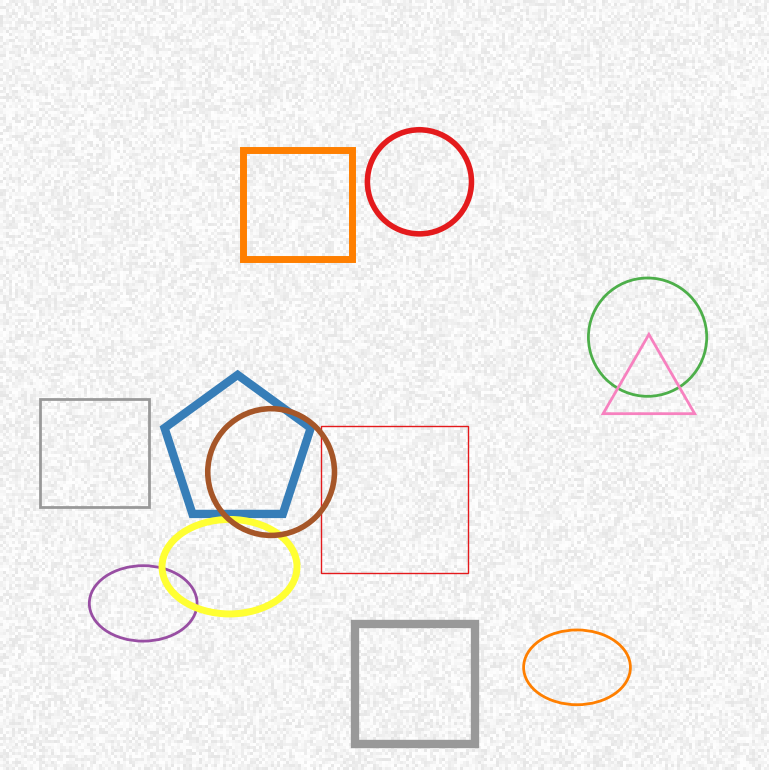[{"shape": "square", "thickness": 0.5, "radius": 0.48, "center": [0.512, 0.351]}, {"shape": "circle", "thickness": 2, "radius": 0.34, "center": [0.545, 0.764]}, {"shape": "pentagon", "thickness": 3, "radius": 0.5, "center": [0.309, 0.413]}, {"shape": "circle", "thickness": 1, "radius": 0.38, "center": [0.841, 0.562]}, {"shape": "oval", "thickness": 1, "radius": 0.35, "center": [0.186, 0.216]}, {"shape": "oval", "thickness": 1, "radius": 0.35, "center": [0.749, 0.133]}, {"shape": "square", "thickness": 2.5, "radius": 0.35, "center": [0.386, 0.734]}, {"shape": "oval", "thickness": 2.5, "radius": 0.44, "center": [0.298, 0.264]}, {"shape": "circle", "thickness": 2, "radius": 0.41, "center": [0.352, 0.387]}, {"shape": "triangle", "thickness": 1, "radius": 0.34, "center": [0.843, 0.497]}, {"shape": "square", "thickness": 1, "radius": 0.35, "center": [0.123, 0.412]}, {"shape": "square", "thickness": 3, "radius": 0.39, "center": [0.539, 0.112]}]